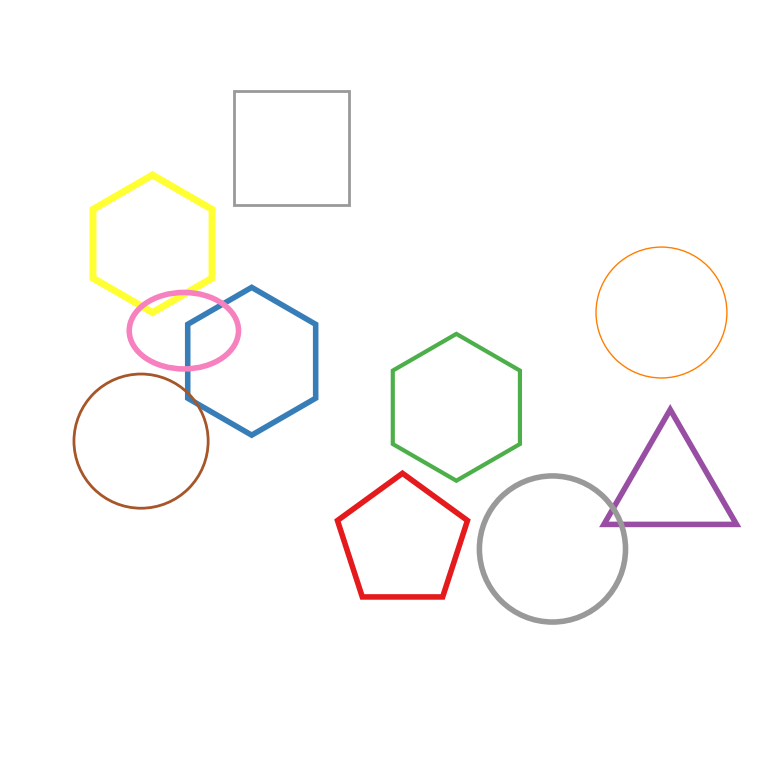[{"shape": "pentagon", "thickness": 2, "radius": 0.44, "center": [0.523, 0.297]}, {"shape": "hexagon", "thickness": 2, "radius": 0.48, "center": [0.327, 0.531]}, {"shape": "hexagon", "thickness": 1.5, "radius": 0.48, "center": [0.593, 0.471]}, {"shape": "triangle", "thickness": 2, "radius": 0.5, "center": [0.87, 0.369]}, {"shape": "circle", "thickness": 0.5, "radius": 0.42, "center": [0.859, 0.594]}, {"shape": "hexagon", "thickness": 2.5, "radius": 0.45, "center": [0.198, 0.683]}, {"shape": "circle", "thickness": 1, "radius": 0.44, "center": [0.183, 0.427]}, {"shape": "oval", "thickness": 2, "radius": 0.35, "center": [0.239, 0.571]}, {"shape": "circle", "thickness": 2, "radius": 0.47, "center": [0.717, 0.287]}, {"shape": "square", "thickness": 1, "radius": 0.37, "center": [0.379, 0.808]}]